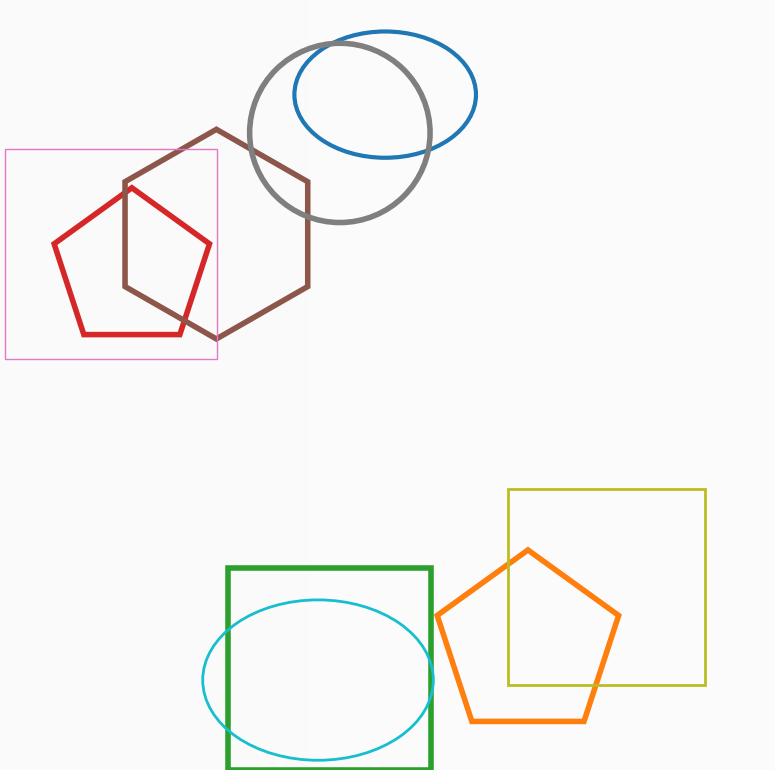[{"shape": "oval", "thickness": 1.5, "radius": 0.59, "center": [0.497, 0.877]}, {"shape": "pentagon", "thickness": 2, "radius": 0.62, "center": [0.681, 0.163]}, {"shape": "square", "thickness": 2, "radius": 0.65, "center": [0.425, 0.131]}, {"shape": "pentagon", "thickness": 2, "radius": 0.53, "center": [0.17, 0.651]}, {"shape": "hexagon", "thickness": 2, "radius": 0.68, "center": [0.279, 0.696]}, {"shape": "square", "thickness": 0.5, "radius": 0.68, "center": [0.143, 0.67]}, {"shape": "circle", "thickness": 2, "radius": 0.58, "center": [0.439, 0.827]}, {"shape": "square", "thickness": 1, "radius": 0.64, "center": [0.782, 0.237]}, {"shape": "oval", "thickness": 1, "radius": 0.74, "center": [0.41, 0.117]}]